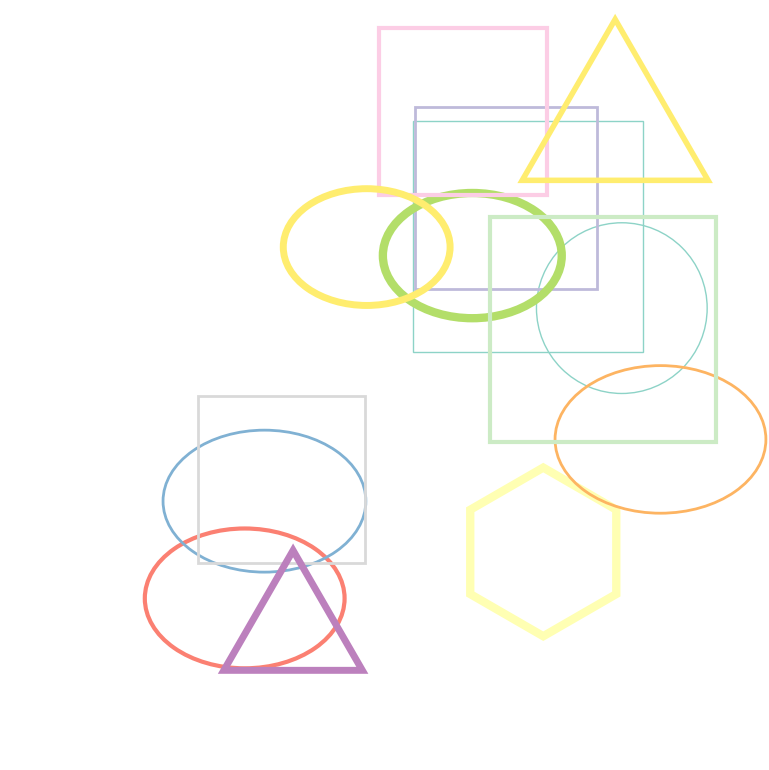[{"shape": "square", "thickness": 0.5, "radius": 0.75, "center": [0.686, 0.693]}, {"shape": "circle", "thickness": 0.5, "radius": 0.55, "center": [0.808, 0.6]}, {"shape": "hexagon", "thickness": 3, "radius": 0.55, "center": [0.706, 0.283]}, {"shape": "square", "thickness": 1, "radius": 0.59, "center": [0.657, 0.743]}, {"shape": "oval", "thickness": 1.5, "radius": 0.65, "center": [0.318, 0.223]}, {"shape": "oval", "thickness": 1, "radius": 0.66, "center": [0.343, 0.349]}, {"shape": "oval", "thickness": 1, "radius": 0.68, "center": [0.858, 0.429]}, {"shape": "oval", "thickness": 3, "radius": 0.58, "center": [0.613, 0.668]}, {"shape": "square", "thickness": 1.5, "radius": 0.54, "center": [0.601, 0.856]}, {"shape": "square", "thickness": 1, "radius": 0.54, "center": [0.366, 0.377]}, {"shape": "triangle", "thickness": 2.5, "radius": 0.52, "center": [0.381, 0.181]}, {"shape": "square", "thickness": 1.5, "radius": 0.73, "center": [0.783, 0.572]}, {"shape": "oval", "thickness": 2.5, "radius": 0.54, "center": [0.476, 0.679]}, {"shape": "triangle", "thickness": 2, "radius": 0.7, "center": [0.799, 0.835]}]